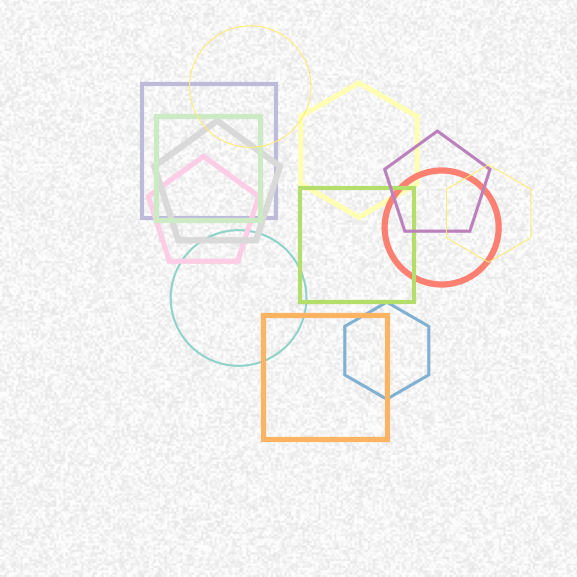[{"shape": "circle", "thickness": 1, "radius": 0.59, "center": [0.413, 0.483]}, {"shape": "hexagon", "thickness": 2.5, "radius": 0.58, "center": [0.621, 0.739]}, {"shape": "square", "thickness": 2, "radius": 0.58, "center": [0.362, 0.737]}, {"shape": "circle", "thickness": 3, "radius": 0.49, "center": [0.765, 0.605]}, {"shape": "hexagon", "thickness": 1.5, "radius": 0.42, "center": [0.67, 0.392]}, {"shape": "square", "thickness": 2.5, "radius": 0.54, "center": [0.562, 0.346]}, {"shape": "square", "thickness": 2, "radius": 0.49, "center": [0.619, 0.575]}, {"shape": "pentagon", "thickness": 2.5, "radius": 0.5, "center": [0.352, 0.628]}, {"shape": "pentagon", "thickness": 3, "radius": 0.57, "center": [0.376, 0.676]}, {"shape": "pentagon", "thickness": 1.5, "radius": 0.48, "center": [0.757, 0.676]}, {"shape": "square", "thickness": 2.5, "radius": 0.45, "center": [0.36, 0.708]}, {"shape": "hexagon", "thickness": 0.5, "radius": 0.42, "center": [0.846, 0.629]}, {"shape": "circle", "thickness": 0.5, "radius": 0.53, "center": [0.433, 0.849]}]